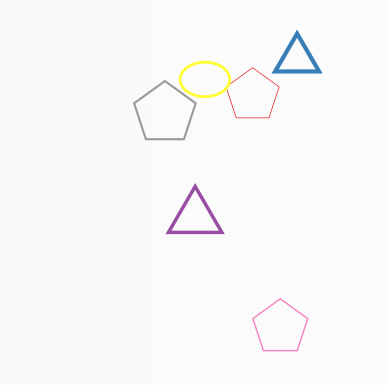[{"shape": "pentagon", "thickness": 0.5, "radius": 0.36, "center": [0.652, 0.752]}, {"shape": "triangle", "thickness": 3, "radius": 0.33, "center": [0.767, 0.847]}, {"shape": "triangle", "thickness": 2.5, "radius": 0.4, "center": [0.504, 0.436]}, {"shape": "oval", "thickness": 2, "radius": 0.32, "center": [0.529, 0.794]}, {"shape": "pentagon", "thickness": 1, "radius": 0.37, "center": [0.723, 0.149]}, {"shape": "pentagon", "thickness": 1.5, "radius": 0.42, "center": [0.426, 0.706]}]